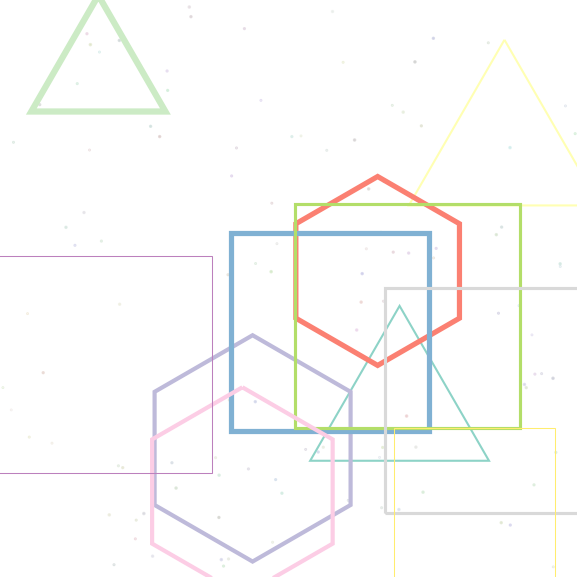[{"shape": "triangle", "thickness": 1, "radius": 0.89, "center": [0.692, 0.291]}, {"shape": "triangle", "thickness": 1, "radius": 0.96, "center": [0.874, 0.739]}, {"shape": "hexagon", "thickness": 2, "radius": 0.98, "center": [0.437, 0.223]}, {"shape": "hexagon", "thickness": 2.5, "radius": 0.82, "center": [0.654, 0.53]}, {"shape": "square", "thickness": 2.5, "radius": 0.86, "center": [0.572, 0.425]}, {"shape": "square", "thickness": 1.5, "radius": 0.97, "center": [0.705, 0.452]}, {"shape": "hexagon", "thickness": 2, "radius": 0.9, "center": [0.42, 0.148]}, {"shape": "square", "thickness": 1.5, "radius": 0.98, "center": [0.862, 0.306]}, {"shape": "square", "thickness": 0.5, "radius": 0.94, "center": [0.18, 0.368]}, {"shape": "triangle", "thickness": 3, "radius": 0.67, "center": [0.17, 0.873]}, {"shape": "square", "thickness": 0.5, "radius": 0.7, "center": [0.822, 0.119]}]